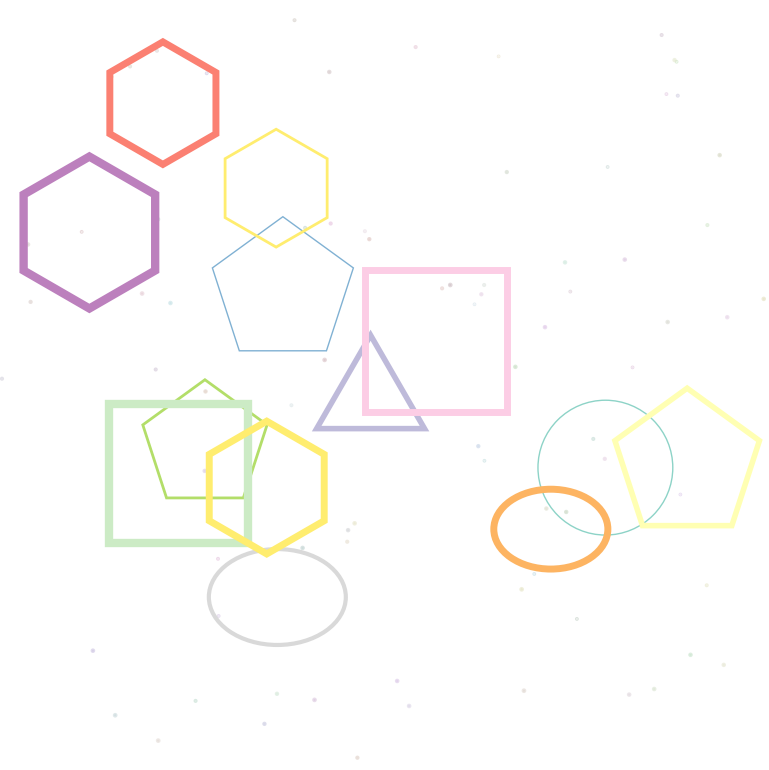[{"shape": "circle", "thickness": 0.5, "radius": 0.44, "center": [0.786, 0.393]}, {"shape": "pentagon", "thickness": 2, "radius": 0.49, "center": [0.892, 0.397]}, {"shape": "triangle", "thickness": 2, "radius": 0.4, "center": [0.481, 0.484]}, {"shape": "hexagon", "thickness": 2.5, "radius": 0.4, "center": [0.212, 0.866]}, {"shape": "pentagon", "thickness": 0.5, "radius": 0.48, "center": [0.367, 0.622]}, {"shape": "oval", "thickness": 2.5, "radius": 0.37, "center": [0.715, 0.313]}, {"shape": "pentagon", "thickness": 1, "radius": 0.42, "center": [0.266, 0.422]}, {"shape": "square", "thickness": 2.5, "radius": 0.46, "center": [0.566, 0.557]}, {"shape": "oval", "thickness": 1.5, "radius": 0.44, "center": [0.36, 0.225]}, {"shape": "hexagon", "thickness": 3, "radius": 0.49, "center": [0.116, 0.698]}, {"shape": "square", "thickness": 3, "radius": 0.45, "center": [0.231, 0.385]}, {"shape": "hexagon", "thickness": 1, "radius": 0.38, "center": [0.359, 0.756]}, {"shape": "hexagon", "thickness": 2.5, "radius": 0.43, "center": [0.346, 0.367]}]